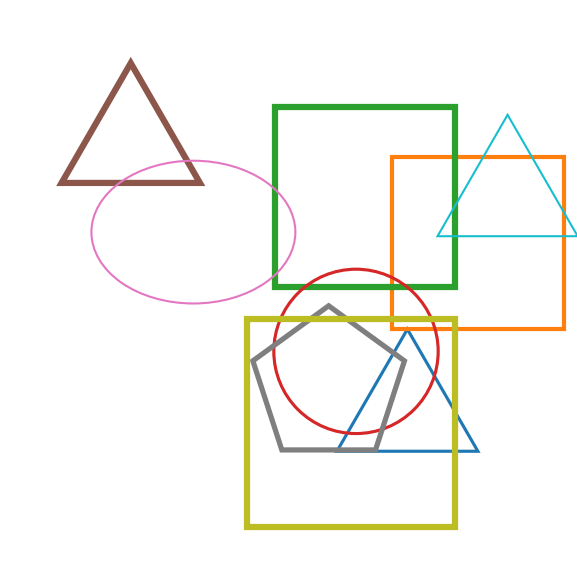[{"shape": "triangle", "thickness": 1.5, "radius": 0.7, "center": [0.705, 0.288]}, {"shape": "square", "thickness": 2, "radius": 0.74, "center": [0.828, 0.579]}, {"shape": "square", "thickness": 3, "radius": 0.78, "center": [0.632, 0.658]}, {"shape": "circle", "thickness": 1.5, "radius": 0.71, "center": [0.616, 0.391]}, {"shape": "triangle", "thickness": 3, "radius": 0.69, "center": [0.226, 0.752]}, {"shape": "oval", "thickness": 1, "radius": 0.88, "center": [0.335, 0.597]}, {"shape": "pentagon", "thickness": 2.5, "radius": 0.69, "center": [0.569, 0.332]}, {"shape": "square", "thickness": 3, "radius": 0.9, "center": [0.608, 0.267]}, {"shape": "triangle", "thickness": 1, "radius": 0.7, "center": [0.879, 0.66]}]